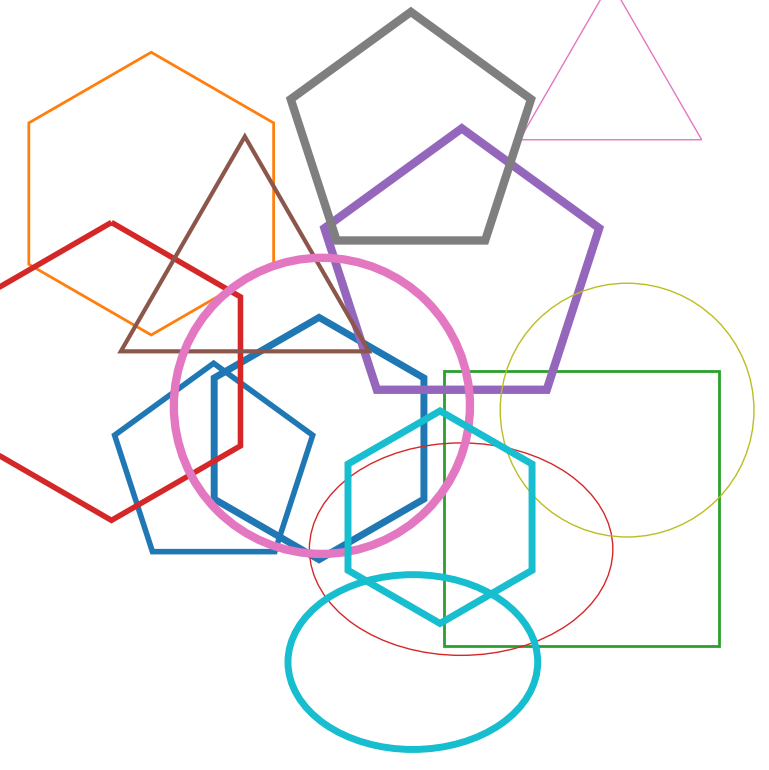[{"shape": "hexagon", "thickness": 2.5, "radius": 0.79, "center": [0.414, 0.43]}, {"shape": "pentagon", "thickness": 2, "radius": 0.68, "center": [0.277, 0.393]}, {"shape": "hexagon", "thickness": 1, "radius": 0.92, "center": [0.196, 0.749]}, {"shape": "square", "thickness": 1, "radius": 0.89, "center": [0.756, 0.339]}, {"shape": "oval", "thickness": 0.5, "radius": 0.99, "center": [0.599, 0.287]}, {"shape": "hexagon", "thickness": 2, "radius": 0.97, "center": [0.145, 0.518]}, {"shape": "pentagon", "thickness": 3, "radius": 0.94, "center": [0.6, 0.646]}, {"shape": "triangle", "thickness": 1.5, "radius": 0.93, "center": [0.318, 0.637]}, {"shape": "triangle", "thickness": 0.5, "radius": 0.68, "center": [0.793, 0.887]}, {"shape": "circle", "thickness": 3, "radius": 0.96, "center": [0.418, 0.473]}, {"shape": "pentagon", "thickness": 3, "radius": 0.82, "center": [0.534, 0.82]}, {"shape": "circle", "thickness": 0.5, "radius": 0.82, "center": [0.814, 0.467]}, {"shape": "hexagon", "thickness": 2.5, "radius": 0.69, "center": [0.571, 0.328]}, {"shape": "oval", "thickness": 2.5, "radius": 0.81, "center": [0.536, 0.14]}]